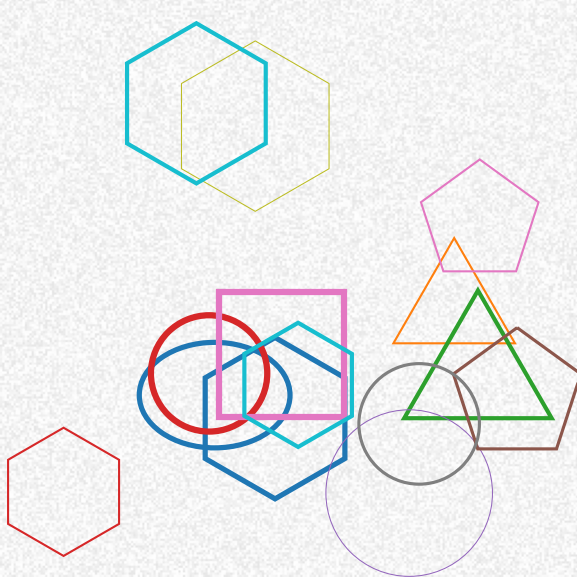[{"shape": "oval", "thickness": 2.5, "radius": 0.65, "center": [0.372, 0.315]}, {"shape": "hexagon", "thickness": 2.5, "radius": 0.7, "center": [0.476, 0.275]}, {"shape": "triangle", "thickness": 1, "radius": 0.61, "center": [0.786, 0.465]}, {"shape": "triangle", "thickness": 2, "radius": 0.74, "center": [0.828, 0.349]}, {"shape": "hexagon", "thickness": 1, "radius": 0.55, "center": [0.11, 0.147]}, {"shape": "circle", "thickness": 3, "radius": 0.5, "center": [0.362, 0.353]}, {"shape": "circle", "thickness": 0.5, "radius": 0.72, "center": [0.709, 0.145]}, {"shape": "pentagon", "thickness": 1.5, "radius": 0.58, "center": [0.895, 0.316]}, {"shape": "pentagon", "thickness": 1, "radius": 0.54, "center": [0.831, 0.616]}, {"shape": "square", "thickness": 3, "radius": 0.54, "center": [0.488, 0.385]}, {"shape": "circle", "thickness": 1.5, "radius": 0.52, "center": [0.726, 0.265]}, {"shape": "hexagon", "thickness": 0.5, "radius": 0.74, "center": [0.442, 0.781]}, {"shape": "hexagon", "thickness": 2, "radius": 0.69, "center": [0.34, 0.82]}, {"shape": "hexagon", "thickness": 2, "radius": 0.54, "center": [0.516, 0.333]}]